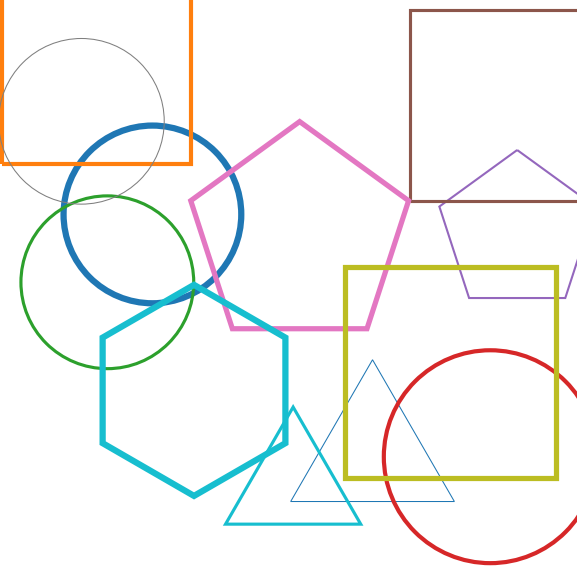[{"shape": "circle", "thickness": 3, "radius": 0.77, "center": [0.264, 0.628]}, {"shape": "triangle", "thickness": 0.5, "radius": 0.82, "center": [0.645, 0.213]}, {"shape": "square", "thickness": 2, "radius": 0.81, "center": [0.167, 0.878]}, {"shape": "circle", "thickness": 1.5, "radius": 0.75, "center": [0.186, 0.51]}, {"shape": "circle", "thickness": 2, "radius": 0.92, "center": [0.849, 0.208]}, {"shape": "pentagon", "thickness": 1, "radius": 0.71, "center": [0.896, 0.598]}, {"shape": "square", "thickness": 1.5, "radius": 0.83, "center": [0.875, 0.816]}, {"shape": "pentagon", "thickness": 2.5, "radius": 0.99, "center": [0.519, 0.59]}, {"shape": "circle", "thickness": 0.5, "radius": 0.72, "center": [0.141, 0.789]}, {"shape": "square", "thickness": 2.5, "radius": 0.91, "center": [0.78, 0.354]}, {"shape": "triangle", "thickness": 1.5, "radius": 0.68, "center": [0.508, 0.159]}, {"shape": "hexagon", "thickness": 3, "radius": 0.91, "center": [0.336, 0.323]}]